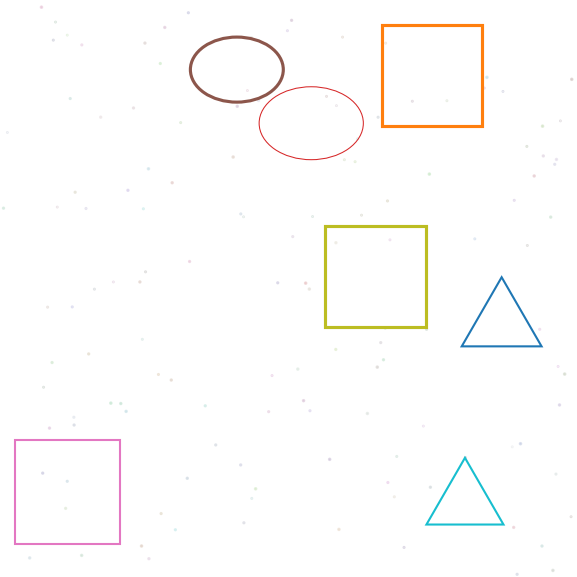[{"shape": "triangle", "thickness": 1, "radius": 0.4, "center": [0.869, 0.439]}, {"shape": "square", "thickness": 1.5, "radius": 0.44, "center": [0.748, 0.869]}, {"shape": "oval", "thickness": 0.5, "radius": 0.45, "center": [0.539, 0.786]}, {"shape": "oval", "thickness": 1.5, "radius": 0.4, "center": [0.41, 0.879]}, {"shape": "square", "thickness": 1, "radius": 0.45, "center": [0.117, 0.147]}, {"shape": "square", "thickness": 1.5, "radius": 0.44, "center": [0.65, 0.52]}, {"shape": "triangle", "thickness": 1, "radius": 0.39, "center": [0.805, 0.129]}]